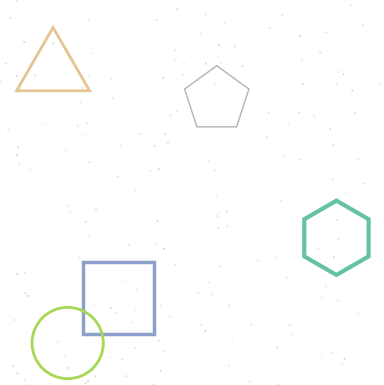[{"shape": "hexagon", "thickness": 3, "radius": 0.48, "center": [0.874, 0.382]}, {"shape": "square", "thickness": 2.5, "radius": 0.47, "center": [0.308, 0.225]}, {"shape": "circle", "thickness": 2, "radius": 0.46, "center": [0.176, 0.109]}, {"shape": "triangle", "thickness": 2, "radius": 0.55, "center": [0.138, 0.819]}, {"shape": "pentagon", "thickness": 1, "radius": 0.44, "center": [0.563, 0.742]}]